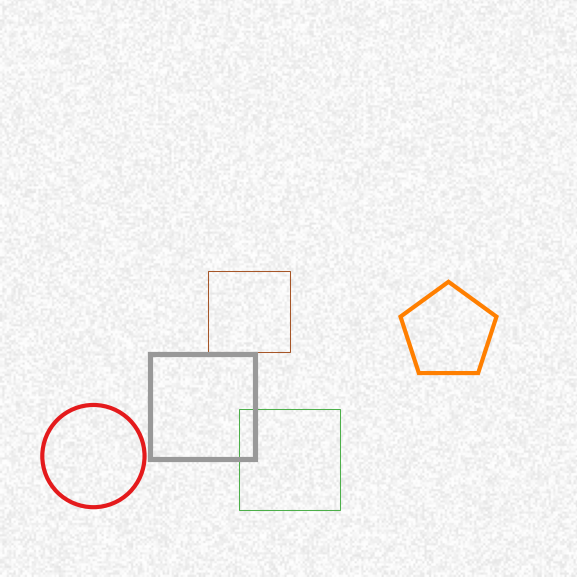[{"shape": "circle", "thickness": 2, "radius": 0.44, "center": [0.162, 0.209]}, {"shape": "square", "thickness": 0.5, "radius": 0.44, "center": [0.501, 0.203]}, {"shape": "pentagon", "thickness": 2, "radius": 0.44, "center": [0.777, 0.424]}, {"shape": "square", "thickness": 0.5, "radius": 0.35, "center": [0.431, 0.461]}, {"shape": "square", "thickness": 2.5, "radius": 0.46, "center": [0.35, 0.296]}]